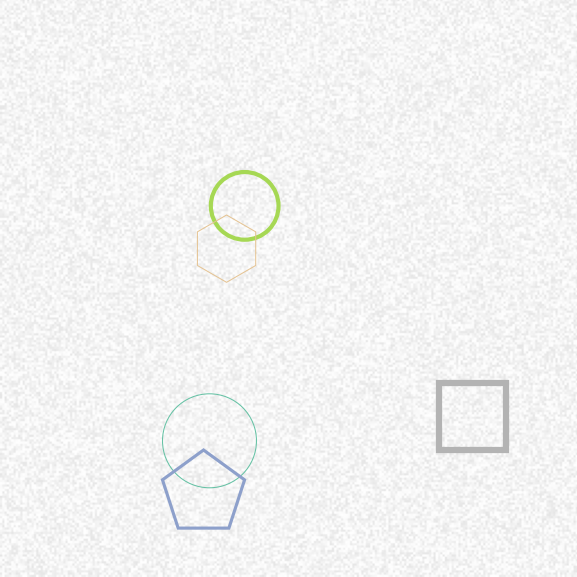[{"shape": "circle", "thickness": 0.5, "radius": 0.41, "center": [0.363, 0.236]}, {"shape": "pentagon", "thickness": 1.5, "radius": 0.37, "center": [0.352, 0.145]}, {"shape": "circle", "thickness": 2, "radius": 0.29, "center": [0.424, 0.643]}, {"shape": "hexagon", "thickness": 0.5, "radius": 0.29, "center": [0.392, 0.569]}, {"shape": "square", "thickness": 3, "radius": 0.29, "center": [0.818, 0.278]}]